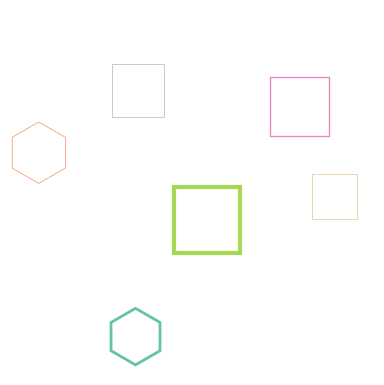[{"shape": "hexagon", "thickness": 2, "radius": 0.37, "center": [0.352, 0.126]}, {"shape": "hexagon", "thickness": 0.5, "radius": 0.4, "center": [0.101, 0.603]}, {"shape": "square", "thickness": 1, "radius": 0.38, "center": [0.777, 0.722]}, {"shape": "square", "thickness": 3, "radius": 0.43, "center": [0.539, 0.429]}, {"shape": "square", "thickness": 0.5, "radius": 0.29, "center": [0.869, 0.489]}, {"shape": "square", "thickness": 0.5, "radius": 0.34, "center": [0.359, 0.765]}]